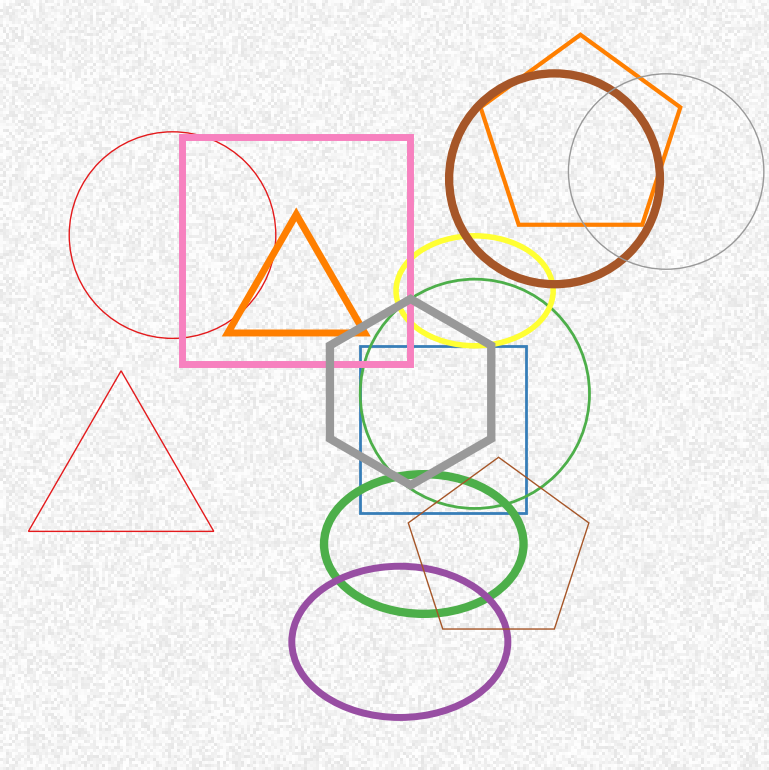[{"shape": "triangle", "thickness": 0.5, "radius": 0.69, "center": [0.157, 0.379]}, {"shape": "circle", "thickness": 0.5, "radius": 0.67, "center": [0.224, 0.695]}, {"shape": "square", "thickness": 1, "radius": 0.54, "center": [0.575, 0.442]}, {"shape": "oval", "thickness": 3, "radius": 0.65, "center": [0.55, 0.293]}, {"shape": "circle", "thickness": 1, "radius": 0.74, "center": [0.617, 0.489]}, {"shape": "oval", "thickness": 2.5, "radius": 0.7, "center": [0.519, 0.166]}, {"shape": "pentagon", "thickness": 1.5, "radius": 0.68, "center": [0.754, 0.818]}, {"shape": "triangle", "thickness": 2.5, "radius": 0.51, "center": [0.385, 0.619]}, {"shape": "oval", "thickness": 2, "radius": 0.51, "center": [0.616, 0.622]}, {"shape": "circle", "thickness": 3, "radius": 0.68, "center": [0.72, 0.768]}, {"shape": "pentagon", "thickness": 0.5, "radius": 0.62, "center": [0.647, 0.283]}, {"shape": "square", "thickness": 2.5, "radius": 0.74, "center": [0.384, 0.675]}, {"shape": "hexagon", "thickness": 3, "radius": 0.6, "center": [0.533, 0.491]}, {"shape": "circle", "thickness": 0.5, "radius": 0.63, "center": [0.865, 0.777]}]